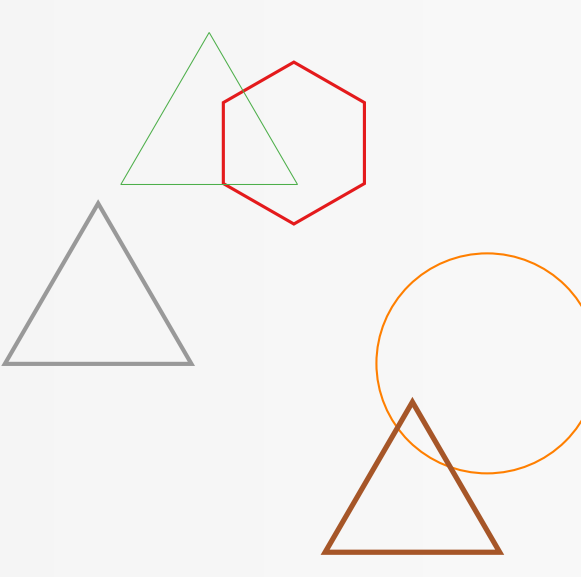[{"shape": "hexagon", "thickness": 1.5, "radius": 0.7, "center": [0.506, 0.751]}, {"shape": "triangle", "thickness": 0.5, "radius": 0.88, "center": [0.36, 0.767]}, {"shape": "circle", "thickness": 1, "radius": 0.95, "center": [0.838, 0.37]}, {"shape": "triangle", "thickness": 2.5, "radius": 0.87, "center": [0.71, 0.13]}, {"shape": "triangle", "thickness": 2, "radius": 0.93, "center": [0.169, 0.462]}]